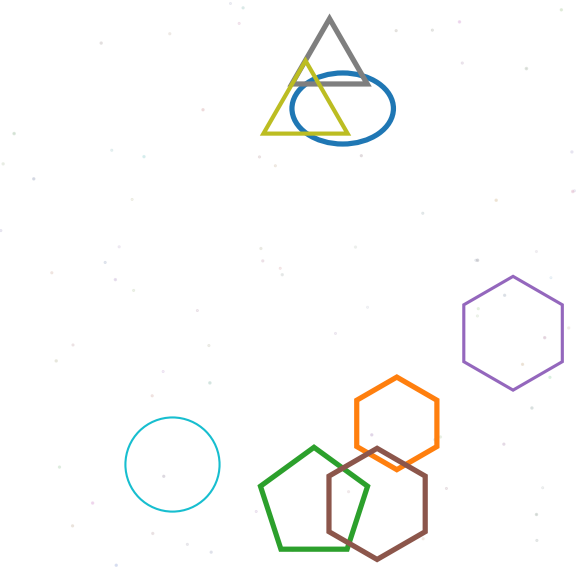[{"shape": "oval", "thickness": 2.5, "radius": 0.44, "center": [0.593, 0.811]}, {"shape": "hexagon", "thickness": 2.5, "radius": 0.4, "center": [0.687, 0.266]}, {"shape": "pentagon", "thickness": 2.5, "radius": 0.49, "center": [0.544, 0.127]}, {"shape": "hexagon", "thickness": 1.5, "radius": 0.49, "center": [0.888, 0.422]}, {"shape": "hexagon", "thickness": 2.5, "radius": 0.48, "center": [0.653, 0.127]}, {"shape": "triangle", "thickness": 2.5, "radius": 0.38, "center": [0.571, 0.891]}, {"shape": "triangle", "thickness": 2, "radius": 0.42, "center": [0.529, 0.81]}, {"shape": "circle", "thickness": 1, "radius": 0.41, "center": [0.299, 0.195]}]